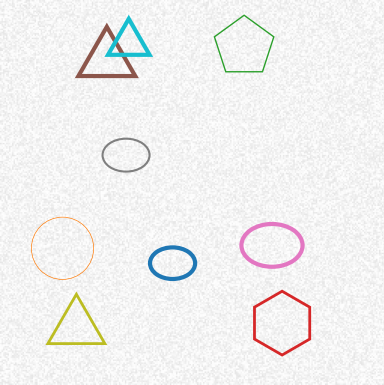[{"shape": "oval", "thickness": 3, "radius": 0.29, "center": [0.448, 0.316]}, {"shape": "circle", "thickness": 0.5, "radius": 0.4, "center": [0.162, 0.355]}, {"shape": "pentagon", "thickness": 1, "radius": 0.41, "center": [0.634, 0.879]}, {"shape": "hexagon", "thickness": 2, "radius": 0.41, "center": [0.733, 0.161]}, {"shape": "triangle", "thickness": 3, "radius": 0.43, "center": [0.277, 0.845]}, {"shape": "oval", "thickness": 3, "radius": 0.4, "center": [0.706, 0.363]}, {"shape": "oval", "thickness": 1.5, "radius": 0.31, "center": [0.327, 0.597]}, {"shape": "triangle", "thickness": 2, "radius": 0.43, "center": [0.198, 0.15]}, {"shape": "triangle", "thickness": 3, "radius": 0.31, "center": [0.334, 0.889]}]